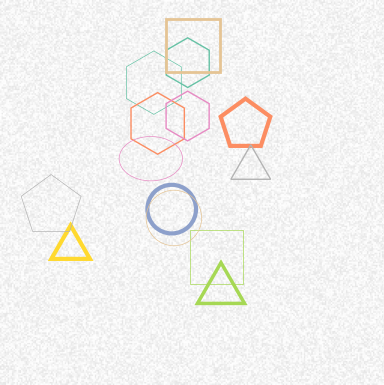[{"shape": "hexagon", "thickness": 1, "radius": 0.32, "center": [0.488, 0.837]}, {"shape": "hexagon", "thickness": 0.5, "radius": 0.41, "center": [0.4, 0.785]}, {"shape": "pentagon", "thickness": 3, "radius": 0.34, "center": [0.638, 0.676]}, {"shape": "hexagon", "thickness": 1, "radius": 0.4, "center": [0.41, 0.679]}, {"shape": "circle", "thickness": 3, "radius": 0.32, "center": [0.446, 0.457]}, {"shape": "hexagon", "thickness": 1, "radius": 0.32, "center": [0.487, 0.699]}, {"shape": "oval", "thickness": 0.5, "radius": 0.41, "center": [0.392, 0.588]}, {"shape": "triangle", "thickness": 2.5, "radius": 0.35, "center": [0.574, 0.247]}, {"shape": "square", "thickness": 0.5, "radius": 0.35, "center": [0.563, 0.333]}, {"shape": "triangle", "thickness": 3, "radius": 0.29, "center": [0.183, 0.357]}, {"shape": "square", "thickness": 2, "radius": 0.35, "center": [0.501, 0.881]}, {"shape": "circle", "thickness": 0.5, "radius": 0.36, "center": [0.452, 0.434]}, {"shape": "pentagon", "thickness": 0.5, "radius": 0.41, "center": [0.133, 0.465]}, {"shape": "triangle", "thickness": 1, "radius": 0.3, "center": [0.651, 0.564]}]